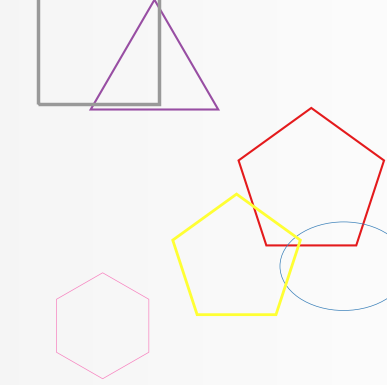[{"shape": "pentagon", "thickness": 1.5, "radius": 0.99, "center": [0.803, 0.522]}, {"shape": "oval", "thickness": 0.5, "radius": 0.82, "center": [0.887, 0.309]}, {"shape": "triangle", "thickness": 1.5, "radius": 0.95, "center": [0.399, 0.811]}, {"shape": "pentagon", "thickness": 2, "radius": 0.87, "center": [0.61, 0.323]}, {"shape": "hexagon", "thickness": 0.5, "radius": 0.69, "center": [0.265, 0.154]}, {"shape": "square", "thickness": 2.5, "radius": 0.79, "center": [0.254, 0.886]}]